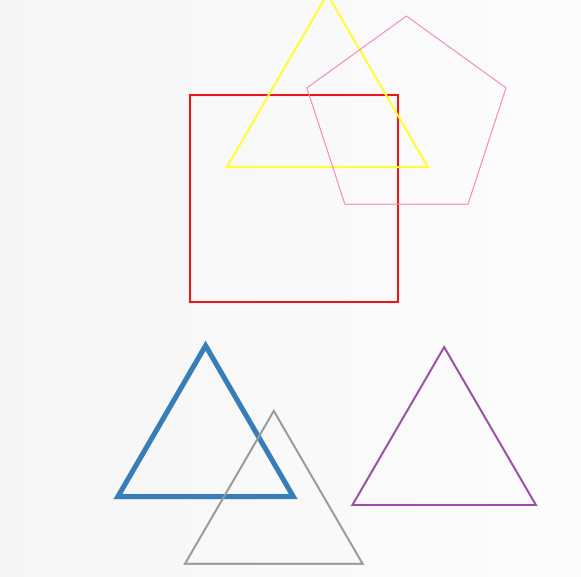[{"shape": "square", "thickness": 1, "radius": 0.89, "center": [0.506, 0.655]}, {"shape": "triangle", "thickness": 2.5, "radius": 0.87, "center": [0.354, 0.226]}, {"shape": "triangle", "thickness": 1, "radius": 0.91, "center": [0.764, 0.216]}, {"shape": "triangle", "thickness": 1, "radius": 1.0, "center": [0.563, 0.81]}, {"shape": "pentagon", "thickness": 0.5, "radius": 0.9, "center": [0.699, 0.791]}, {"shape": "triangle", "thickness": 1, "radius": 0.88, "center": [0.471, 0.111]}]